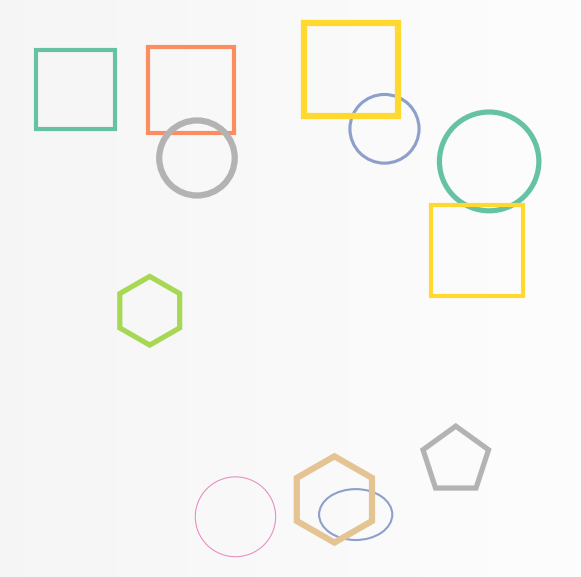[{"shape": "square", "thickness": 2, "radius": 0.34, "center": [0.13, 0.844]}, {"shape": "circle", "thickness": 2.5, "radius": 0.43, "center": [0.842, 0.72]}, {"shape": "square", "thickness": 2, "radius": 0.37, "center": [0.329, 0.843]}, {"shape": "circle", "thickness": 1.5, "radius": 0.3, "center": [0.661, 0.776]}, {"shape": "oval", "thickness": 1, "radius": 0.31, "center": [0.612, 0.108]}, {"shape": "circle", "thickness": 0.5, "radius": 0.35, "center": [0.405, 0.104]}, {"shape": "hexagon", "thickness": 2.5, "radius": 0.3, "center": [0.258, 0.461]}, {"shape": "square", "thickness": 3, "radius": 0.4, "center": [0.603, 0.878]}, {"shape": "square", "thickness": 2, "radius": 0.39, "center": [0.821, 0.566]}, {"shape": "hexagon", "thickness": 3, "radius": 0.37, "center": [0.575, 0.134]}, {"shape": "pentagon", "thickness": 2.5, "radius": 0.3, "center": [0.784, 0.202]}, {"shape": "circle", "thickness": 3, "radius": 0.32, "center": [0.339, 0.726]}]